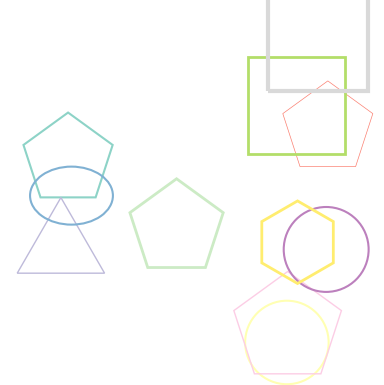[{"shape": "pentagon", "thickness": 1.5, "radius": 0.61, "center": [0.177, 0.586]}, {"shape": "circle", "thickness": 1.5, "radius": 0.54, "center": [0.745, 0.11]}, {"shape": "triangle", "thickness": 1, "radius": 0.65, "center": [0.158, 0.356]}, {"shape": "pentagon", "thickness": 0.5, "radius": 0.61, "center": [0.851, 0.667]}, {"shape": "oval", "thickness": 1.5, "radius": 0.54, "center": [0.186, 0.492]}, {"shape": "square", "thickness": 2, "radius": 0.63, "center": [0.77, 0.726]}, {"shape": "pentagon", "thickness": 1, "radius": 0.73, "center": [0.747, 0.148]}, {"shape": "square", "thickness": 3, "radius": 0.65, "center": [0.826, 0.893]}, {"shape": "circle", "thickness": 1.5, "radius": 0.55, "center": [0.847, 0.352]}, {"shape": "pentagon", "thickness": 2, "radius": 0.64, "center": [0.459, 0.408]}, {"shape": "hexagon", "thickness": 2, "radius": 0.54, "center": [0.773, 0.371]}]